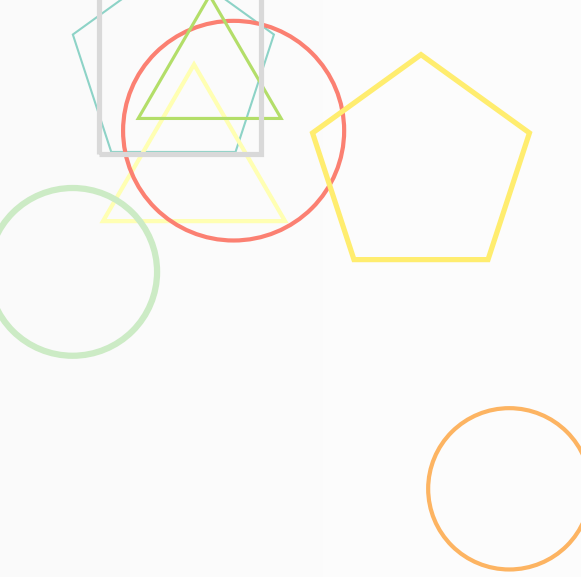[{"shape": "pentagon", "thickness": 1, "radius": 0.91, "center": [0.298, 0.883]}, {"shape": "triangle", "thickness": 2, "radius": 0.9, "center": [0.334, 0.707]}, {"shape": "circle", "thickness": 2, "radius": 0.95, "center": [0.402, 0.773]}, {"shape": "circle", "thickness": 2, "radius": 0.7, "center": [0.876, 0.153]}, {"shape": "triangle", "thickness": 1.5, "radius": 0.71, "center": [0.361, 0.865]}, {"shape": "square", "thickness": 2.5, "radius": 0.7, "center": [0.31, 0.872]}, {"shape": "circle", "thickness": 3, "radius": 0.73, "center": [0.125, 0.528]}, {"shape": "pentagon", "thickness": 2.5, "radius": 0.98, "center": [0.724, 0.708]}]